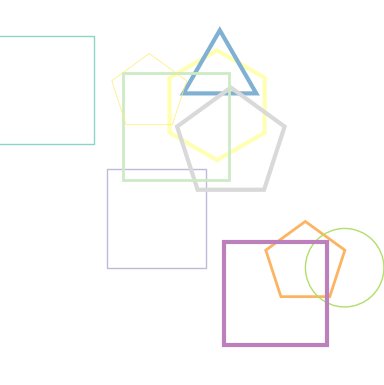[{"shape": "square", "thickness": 1, "radius": 0.7, "center": [0.104, 0.766]}, {"shape": "hexagon", "thickness": 3, "radius": 0.71, "center": [0.564, 0.727]}, {"shape": "square", "thickness": 1, "radius": 0.65, "center": [0.406, 0.433]}, {"shape": "triangle", "thickness": 3, "radius": 0.55, "center": [0.571, 0.812]}, {"shape": "pentagon", "thickness": 2, "radius": 0.54, "center": [0.793, 0.317]}, {"shape": "circle", "thickness": 1, "radius": 0.51, "center": [0.895, 0.305]}, {"shape": "pentagon", "thickness": 3, "radius": 0.73, "center": [0.6, 0.626]}, {"shape": "square", "thickness": 3, "radius": 0.67, "center": [0.716, 0.238]}, {"shape": "square", "thickness": 2, "radius": 0.69, "center": [0.457, 0.672]}, {"shape": "pentagon", "thickness": 0.5, "radius": 0.51, "center": [0.388, 0.759]}]